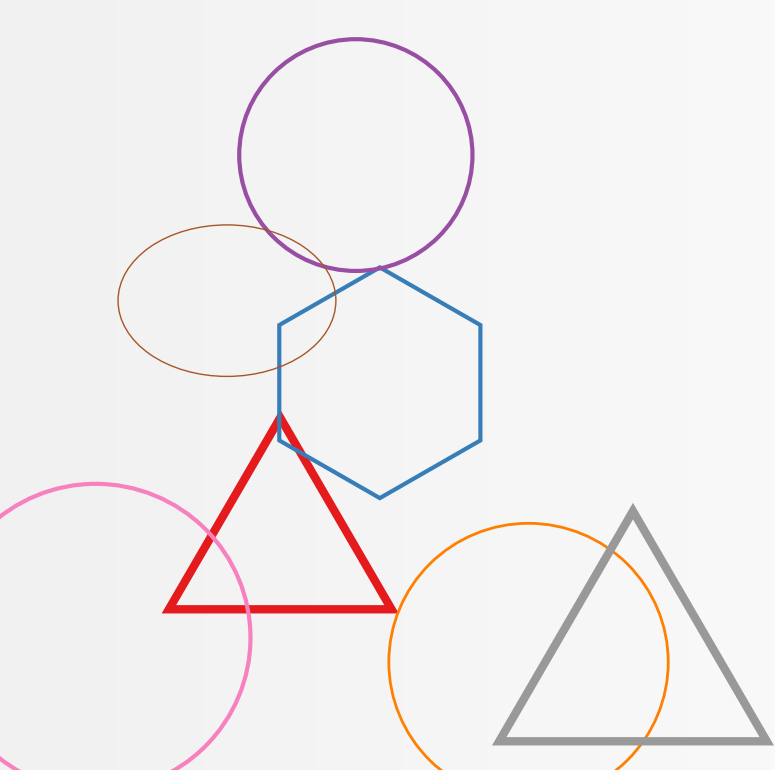[{"shape": "triangle", "thickness": 3, "radius": 0.83, "center": [0.362, 0.292]}, {"shape": "hexagon", "thickness": 1.5, "radius": 0.75, "center": [0.49, 0.503]}, {"shape": "circle", "thickness": 1.5, "radius": 0.75, "center": [0.459, 0.799]}, {"shape": "circle", "thickness": 1, "radius": 0.9, "center": [0.682, 0.14]}, {"shape": "oval", "thickness": 0.5, "radius": 0.7, "center": [0.293, 0.61]}, {"shape": "circle", "thickness": 1.5, "radius": 1.0, "center": [0.123, 0.172]}, {"shape": "triangle", "thickness": 3, "radius": 1.0, "center": [0.817, 0.137]}]